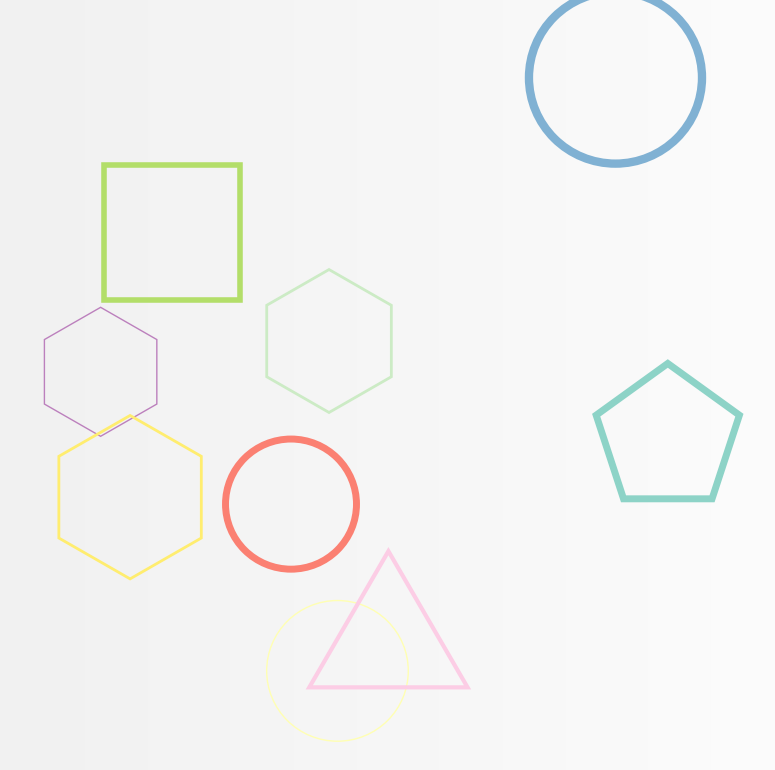[{"shape": "pentagon", "thickness": 2.5, "radius": 0.49, "center": [0.862, 0.431]}, {"shape": "circle", "thickness": 0.5, "radius": 0.46, "center": [0.435, 0.129]}, {"shape": "circle", "thickness": 2.5, "radius": 0.42, "center": [0.375, 0.345]}, {"shape": "circle", "thickness": 3, "radius": 0.56, "center": [0.794, 0.899]}, {"shape": "square", "thickness": 2, "radius": 0.44, "center": [0.222, 0.698]}, {"shape": "triangle", "thickness": 1.5, "radius": 0.59, "center": [0.501, 0.166]}, {"shape": "hexagon", "thickness": 0.5, "radius": 0.42, "center": [0.13, 0.517]}, {"shape": "hexagon", "thickness": 1, "radius": 0.46, "center": [0.425, 0.557]}, {"shape": "hexagon", "thickness": 1, "radius": 0.53, "center": [0.168, 0.354]}]